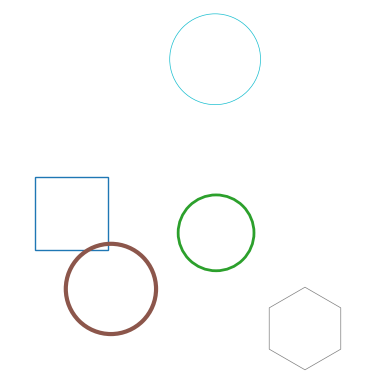[{"shape": "square", "thickness": 1, "radius": 0.47, "center": [0.186, 0.445]}, {"shape": "circle", "thickness": 2, "radius": 0.49, "center": [0.561, 0.395]}, {"shape": "circle", "thickness": 3, "radius": 0.59, "center": [0.288, 0.25]}, {"shape": "hexagon", "thickness": 0.5, "radius": 0.54, "center": [0.792, 0.147]}, {"shape": "circle", "thickness": 0.5, "radius": 0.59, "center": [0.559, 0.846]}]